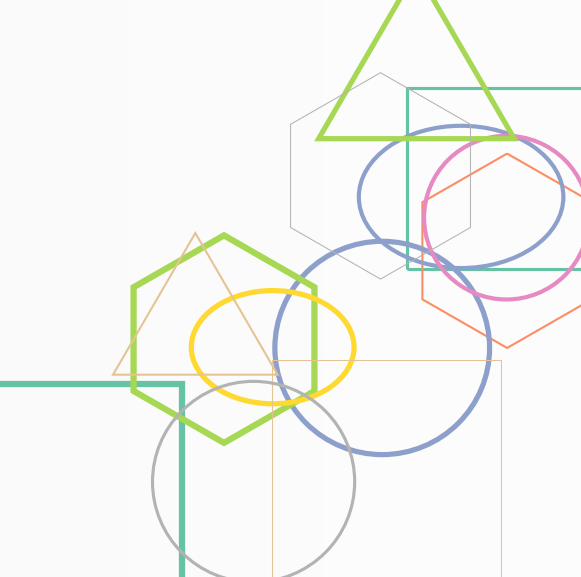[{"shape": "square", "thickness": 3, "radius": 0.98, "center": [0.117, 0.138]}, {"shape": "square", "thickness": 1.5, "radius": 0.78, "center": [0.856, 0.69]}, {"shape": "hexagon", "thickness": 1, "radius": 0.84, "center": [0.872, 0.565]}, {"shape": "oval", "thickness": 2, "radius": 0.88, "center": [0.793, 0.658]}, {"shape": "circle", "thickness": 2.5, "radius": 0.92, "center": [0.658, 0.397]}, {"shape": "circle", "thickness": 2, "radius": 0.71, "center": [0.871, 0.622]}, {"shape": "hexagon", "thickness": 3, "radius": 0.9, "center": [0.385, 0.412]}, {"shape": "triangle", "thickness": 2.5, "radius": 0.97, "center": [0.716, 0.856]}, {"shape": "oval", "thickness": 2.5, "radius": 0.7, "center": [0.469, 0.398]}, {"shape": "triangle", "thickness": 1, "radius": 0.82, "center": [0.336, 0.432]}, {"shape": "square", "thickness": 0.5, "radius": 0.98, "center": [0.665, 0.18]}, {"shape": "circle", "thickness": 1.5, "radius": 0.87, "center": [0.436, 0.165]}, {"shape": "hexagon", "thickness": 0.5, "radius": 0.89, "center": [0.655, 0.695]}]